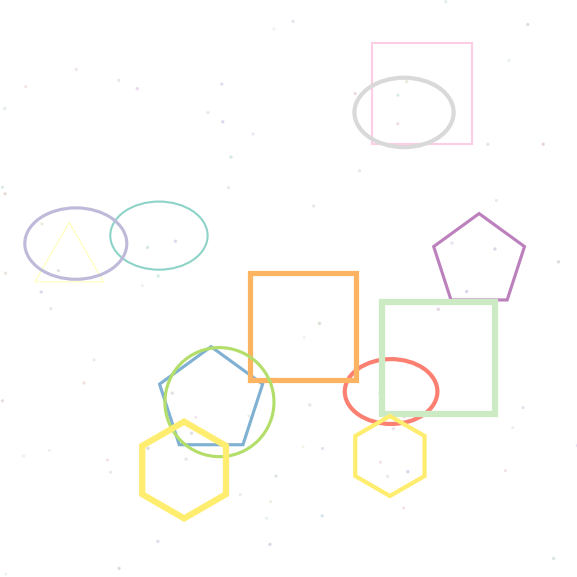[{"shape": "oval", "thickness": 1, "radius": 0.42, "center": [0.275, 0.591]}, {"shape": "triangle", "thickness": 0.5, "radius": 0.34, "center": [0.12, 0.545]}, {"shape": "oval", "thickness": 1.5, "radius": 0.44, "center": [0.131, 0.577]}, {"shape": "oval", "thickness": 2, "radius": 0.4, "center": [0.677, 0.321]}, {"shape": "pentagon", "thickness": 1.5, "radius": 0.47, "center": [0.366, 0.305]}, {"shape": "square", "thickness": 2.5, "radius": 0.46, "center": [0.525, 0.434]}, {"shape": "circle", "thickness": 1.5, "radius": 0.47, "center": [0.38, 0.303]}, {"shape": "square", "thickness": 1, "radius": 0.43, "center": [0.731, 0.837]}, {"shape": "oval", "thickness": 2, "radius": 0.43, "center": [0.7, 0.804]}, {"shape": "pentagon", "thickness": 1.5, "radius": 0.41, "center": [0.83, 0.547]}, {"shape": "square", "thickness": 3, "radius": 0.49, "center": [0.76, 0.379]}, {"shape": "hexagon", "thickness": 3, "radius": 0.42, "center": [0.319, 0.185]}, {"shape": "hexagon", "thickness": 2, "radius": 0.35, "center": [0.675, 0.21]}]